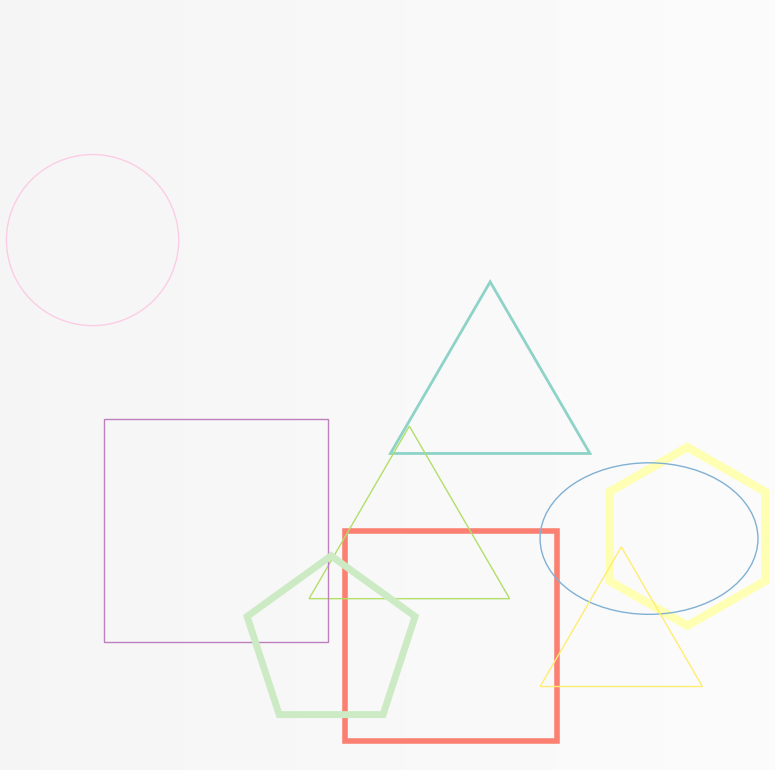[{"shape": "triangle", "thickness": 1, "radius": 0.74, "center": [0.632, 0.485]}, {"shape": "hexagon", "thickness": 3, "radius": 0.58, "center": [0.887, 0.303]}, {"shape": "square", "thickness": 2, "radius": 0.68, "center": [0.582, 0.174]}, {"shape": "oval", "thickness": 0.5, "radius": 0.7, "center": [0.837, 0.301]}, {"shape": "triangle", "thickness": 0.5, "radius": 0.75, "center": [0.528, 0.297]}, {"shape": "circle", "thickness": 0.5, "radius": 0.56, "center": [0.119, 0.688]}, {"shape": "square", "thickness": 0.5, "radius": 0.72, "center": [0.279, 0.311]}, {"shape": "pentagon", "thickness": 2.5, "radius": 0.57, "center": [0.427, 0.164]}, {"shape": "triangle", "thickness": 0.5, "radius": 0.6, "center": [0.802, 0.169]}]